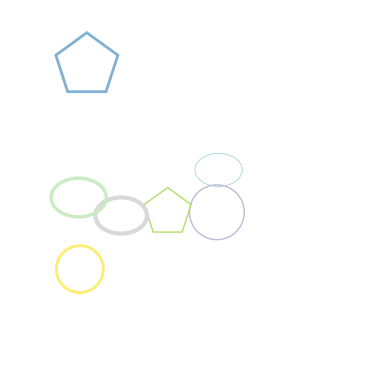[{"shape": "oval", "thickness": 0.5, "radius": 0.31, "center": [0.568, 0.559]}, {"shape": "circle", "thickness": 1, "radius": 0.36, "center": [0.563, 0.449]}, {"shape": "pentagon", "thickness": 2, "radius": 0.42, "center": [0.226, 0.83]}, {"shape": "pentagon", "thickness": 1, "radius": 0.32, "center": [0.435, 0.449]}, {"shape": "oval", "thickness": 3, "radius": 0.34, "center": [0.315, 0.44]}, {"shape": "oval", "thickness": 2.5, "radius": 0.36, "center": [0.204, 0.487]}, {"shape": "circle", "thickness": 2, "radius": 0.3, "center": [0.207, 0.301]}]